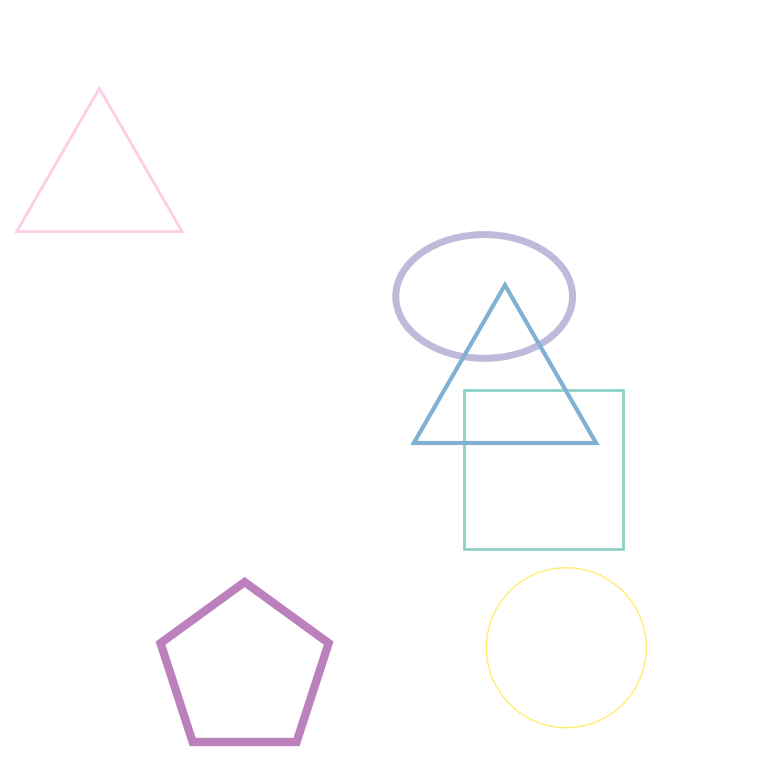[{"shape": "square", "thickness": 1, "radius": 0.52, "center": [0.706, 0.39]}, {"shape": "oval", "thickness": 2.5, "radius": 0.57, "center": [0.629, 0.615]}, {"shape": "triangle", "thickness": 1.5, "radius": 0.68, "center": [0.656, 0.493]}, {"shape": "triangle", "thickness": 1, "radius": 0.62, "center": [0.129, 0.761]}, {"shape": "pentagon", "thickness": 3, "radius": 0.57, "center": [0.318, 0.129]}, {"shape": "circle", "thickness": 0.5, "radius": 0.52, "center": [0.735, 0.159]}]